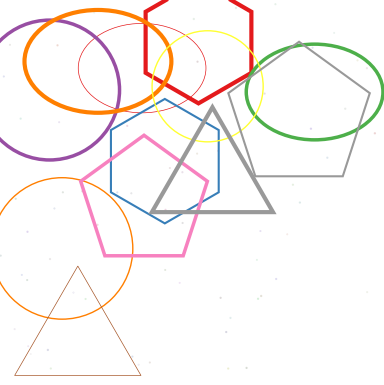[{"shape": "oval", "thickness": 0.5, "radius": 0.83, "center": [0.369, 0.823]}, {"shape": "hexagon", "thickness": 3, "radius": 0.79, "center": [0.516, 0.89]}, {"shape": "hexagon", "thickness": 1.5, "radius": 0.81, "center": [0.428, 0.581]}, {"shape": "oval", "thickness": 2.5, "radius": 0.89, "center": [0.817, 0.761]}, {"shape": "circle", "thickness": 2.5, "radius": 0.91, "center": [0.129, 0.766]}, {"shape": "oval", "thickness": 3, "radius": 0.95, "center": [0.254, 0.841]}, {"shape": "circle", "thickness": 1, "radius": 0.92, "center": [0.161, 0.355]}, {"shape": "circle", "thickness": 1, "radius": 0.72, "center": [0.539, 0.776]}, {"shape": "triangle", "thickness": 0.5, "radius": 0.95, "center": [0.202, 0.119]}, {"shape": "pentagon", "thickness": 2.5, "radius": 0.86, "center": [0.374, 0.476]}, {"shape": "pentagon", "thickness": 1.5, "radius": 0.97, "center": [0.777, 0.698]}, {"shape": "triangle", "thickness": 3, "radius": 0.91, "center": [0.552, 0.54]}]